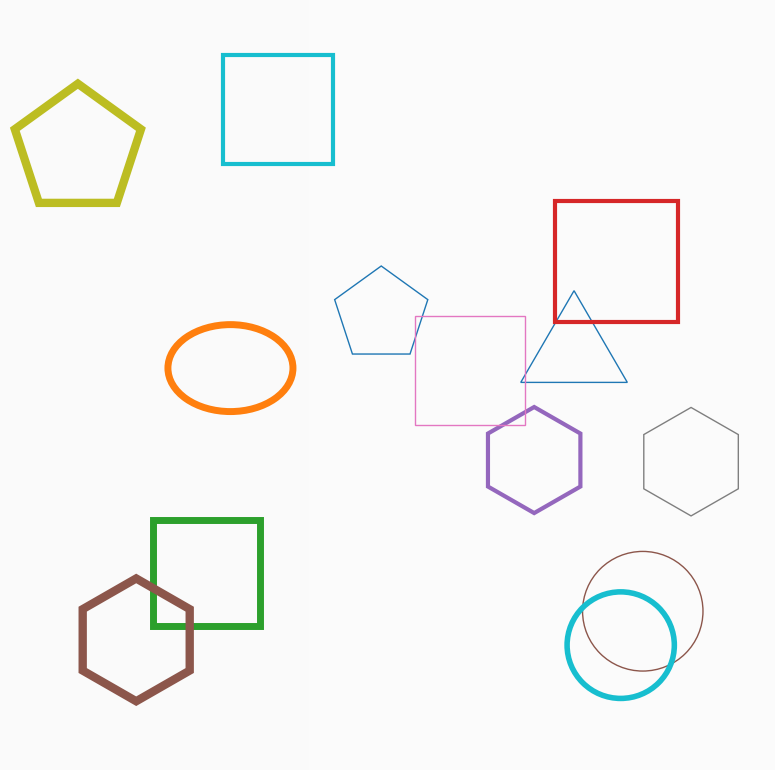[{"shape": "triangle", "thickness": 0.5, "radius": 0.4, "center": [0.741, 0.543]}, {"shape": "pentagon", "thickness": 0.5, "radius": 0.32, "center": [0.492, 0.591]}, {"shape": "oval", "thickness": 2.5, "radius": 0.4, "center": [0.297, 0.522]}, {"shape": "square", "thickness": 2.5, "radius": 0.34, "center": [0.266, 0.256]}, {"shape": "square", "thickness": 1.5, "radius": 0.4, "center": [0.795, 0.66]}, {"shape": "hexagon", "thickness": 1.5, "radius": 0.34, "center": [0.689, 0.403]}, {"shape": "circle", "thickness": 0.5, "radius": 0.39, "center": [0.829, 0.206]}, {"shape": "hexagon", "thickness": 3, "radius": 0.4, "center": [0.176, 0.169]}, {"shape": "square", "thickness": 0.5, "radius": 0.36, "center": [0.607, 0.519]}, {"shape": "hexagon", "thickness": 0.5, "radius": 0.35, "center": [0.892, 0.4]}, {"shape": "pentagon", "thickness": 3, "radius": 0.43, "center": [0.1, 0.806]}, {"shape": "square", "thickness": 1.5, "radius": 0.35, "center": [0.359, 0.857]}, {"shape": "circle", "thickness": 2, "radius": 0.35, "center": [0.801, 0.162]}]